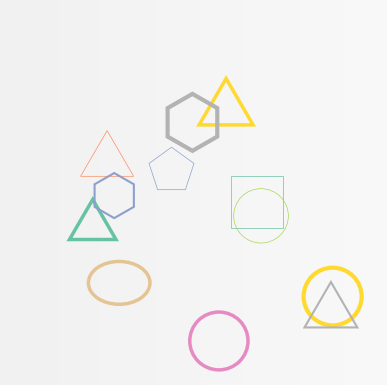[{"shape": "square", "thickness": 0.5, "radius": 0.34, "center": [0.662, 0.476]}, {"shape": "triangle", "thickness": 2.5, "radius": 0.35, "center": [0.239, 0.413]}, {"shape": "triangle", "thickness": 0.5, "radius": 0.4, "center": [0.276, 0.582]}, {"shape": "hexagon", "thickness": 1.5, "radius": 0.29, "center": [0.295, 0.492]}, {"shape": "pentagon", "thickness": 0.5, "radius": 0.3, "center": [0.443, 0.557]}, {"shape": "circle", "thickness": 2.5, "radius": 0.38, "center": [0.565, 0.114]}, {"shape": "circle", "thickness": 0.5, "radius": 0.35, "center": [0.674, 0.439]}, {"shape": "circle", "thickness": 3, "radius": 0.37, "center": [0.858, 0.23]}, {"shape": "triangle", "thickness": 2.5, "radius": 0.4, "center": [0.583, 0.716]}, {"shape": "oval", "thickness": 2.5, "radius": 0.4, "center": [0.308, 0.265]}, {"shape": "hexagon", "thickness": 3, "radius": 0.37, "center": [0.497, 0.682]}, {"shape": "triangle", "thickness": 1.5, "radius": 0.39, "center": [0.854, 0.189]}]